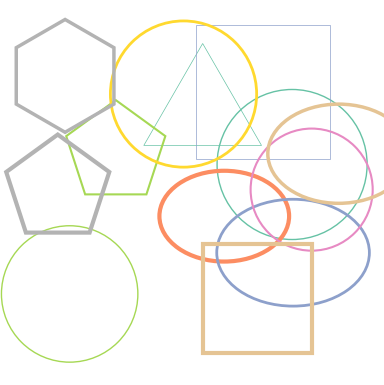[{"shape": "circle", "thickness": 1, "radius": 0.97, "center": [0.759, 0.573]}, {"shape": "triangle", "thickness": 0.5, "radius": 0.88, "center": [0.526, 0.71]}, {"shape": "oval", "thickness": 3, "radius": 0.84, "center": [0.582, 0.439]}, {"shape": "square", "thickness": 0.5, "radius": 0.87, "center": [0.683, 0.76]}, {"shape": "oval", "thickness": 2, "radius": 0.99, "center": [0.761, 0.344]}, {"shape": "circle", "thickness": 1.5, "radius": 0.79, "center": [0.809, 0.507]}, {"shape": "circle", "thickness": 1, "radius": 0.89, "center": [0.181, 0.236]}, {"shape": "pentagon", "thickness": 1.5, "radius": 0.68, "center": [0.301, 0.605]}, {"shape": "circle", "thickness": 2, "radius": 0.95, "center": [0.477, 0.756]}, {"shape": "oval", "thickness": 2.5, "radius": 0.92, "center": [0.88, 0.601]}, {"shape": "square", "thickness": 3, "radius": 0.71, "center": [0.668, 0.226]}, {"shape": "pentagon", "thickness": 3, "radius": 0.7, "center": [0.15, 0.51]}, {"shape": "hexagon", "thickness": 2.5, "radius": 0.73, "center": [0.169, 0.803]}]